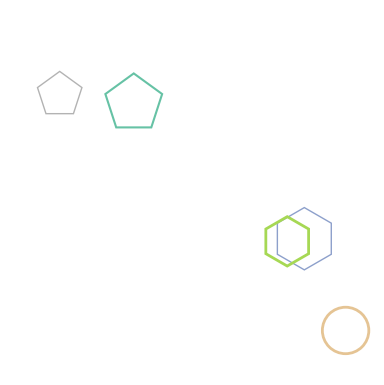[{"shape": "pentagon", "thickness": 1.5, "radius": 0.39, "center": [0.347, 0.732]}, {"shape": "hexagon", "thickness": 1, "radius": 0.4, "center": [0.79, 0.38]}, {"shape": "hexagon", "thickness": 2, "radius": 0.32, "center": [0.746, 0.373]}, {"shape": "circle", "thickness": 2, "radius": 0.3, "center": [0.898, 0.142]}, {"shape": "pentagon", "thickness": 1, "radius": 0.3, "center": [0.155, 0.754]}]